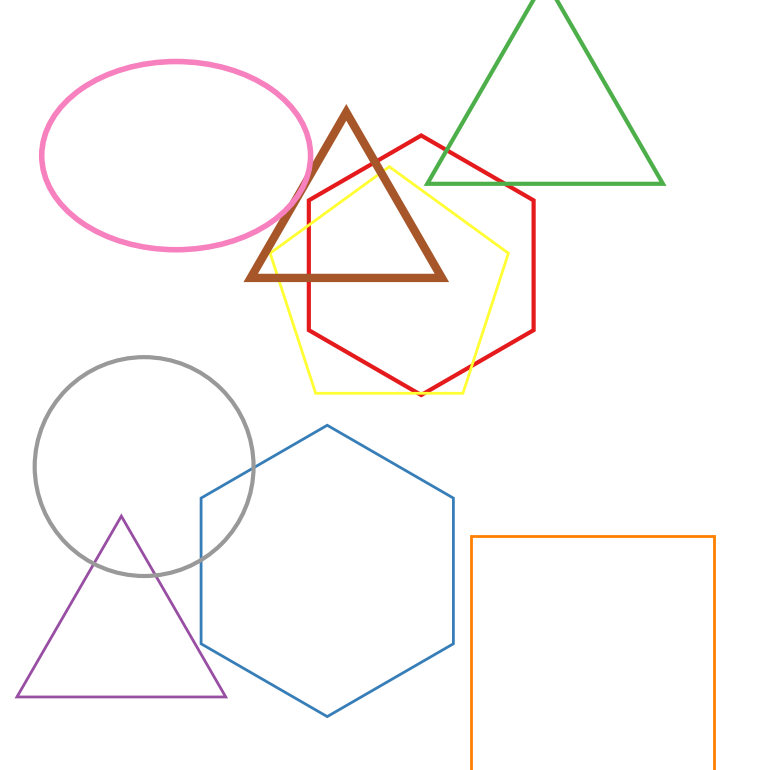[{"shape": "hexagon", "thickness": 1.5, "radius": 0.84, "center": [0.547, 0.656]}, {"shape": "hexagon", "thickness": 1, "radius": 0.95, "center": [0.425, 0.259]}, {"shape": "triangle", "thickness": 1.5, "radius": 0.88, "center": [0.708, 0.85]}, {"shape": "triangle", "thickness": 1, "radius": 0.78, "center": [0.158, 0.173]}, {"shape": "square", "thickness": 1, "radius": 0.79, "center": [0.769, 0.147]}, {"shape": "pentagon", "thickness": 1, "radius": 0.81, "center": [0.506, 0.621]}, {"shape": "triangle", "thickness": 3, "radius": 0.72, "center": [0.45, 0.711]}, {"shape": "oval", "thickness": 2, "radius": 0.87, "center": [0.229, 0.798]}, {"shape": "circle", "thickness": 1.5, "radius": 0.71, "center": [0.187, 0.394]}]